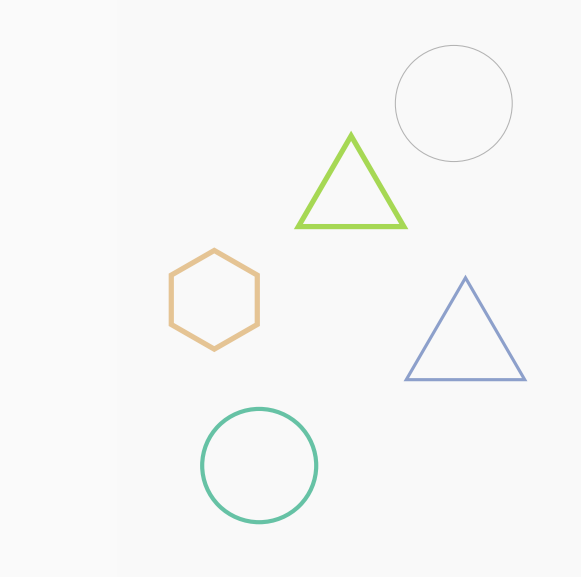[{"shape": "circle", "thickness": 2, "radius": 0.49, "center": [0.446, 0.193]}, {"shape": "triangle", "thickness": 1.5, "radius": 0.59, "center": [0.801, 0.4]}, {"shape": "triangle", "thickness": 2.5, "radius": 0.52, "center": [0.604, 0.659]}, {"shape": "hexagon", "thickness": 2.5, "radius": 0.43, "center": [0.369, 0.48]}, {"shape": "circle", "thickness": 0.5, "radius": 0.5, "center": [0.781, 0.82]}]